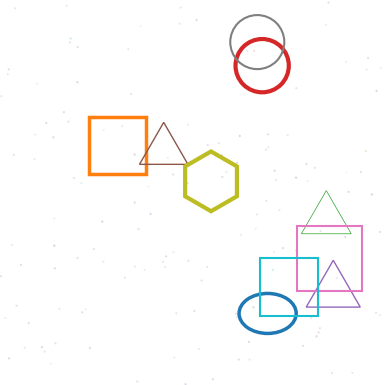[{"shape": "oval", "thickness": 2.5, "radius": 0.37, "center": [0.695, 0.186]}, {"shape": "square", "thickness": 2.5, "radius": 0.37, "center": [0.304, 0.621]}, {"shape": "triangle", "thickness": 0.5, "radius": 0.37, "center": [0.848, 0.43]}, {"shape": "circle", "thickness": 3, "radius": 0.35, "center": [0.681, 0.829]}, {"shape": "triangle", "thickness": 1, "radius": 0.41, "center": [0.866, 0.243]}, {"shape": "triangle", "thickness": 1, "radius": 0.36, "center": [0.425, 0.609]}, {"shape": "square", "thickness": 1.5, "radius": 0.42, "center": [0.856, 0.328]}, {"shape": "circle", "thickness": 1.5, "radius": 0.35, "center": [0.668, 0.891]}, {"shape": "hexagon", "thickness": 3, "radius": 0.39, "center": [0.548, 0.529]}, {"shape": "square", "thickness": 1.5, "radius": 0.38, "center": [0.751, 0.254]}]